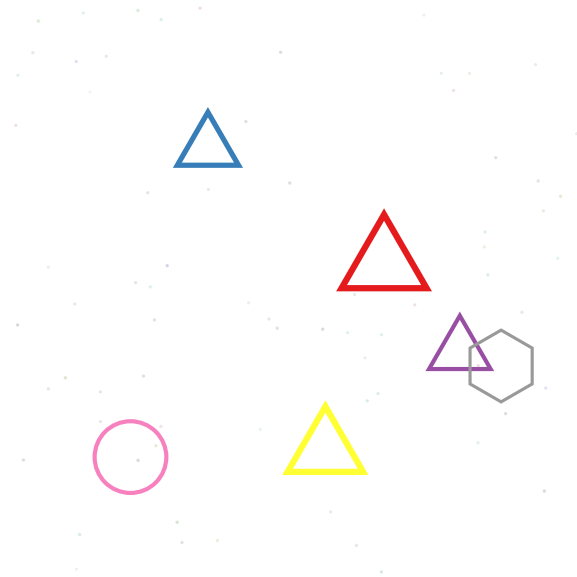[{"shape": "triangle", "thickness": 3, "radius": 0.43, "center": [0.665, 0.543]}, {"shape": "triangle", "thickness": 2.5, "radius": 0.31, "center": [0.36, 0.744]}, {"shape": "triangle", "thickness": 2, "radius": 0.31, "center": [0.796, 0.391]}, {"shape": "triangle", "thickness": 3, "radius": 0.38, "center": [0.563, 0.22]}, {"shape": "circle", "thickness": 2, "radius": 0.31, "center": [0.226, 0.208]}, {"shape": "hexagon", "thickness": 1.5, "radius": 0.31, "center": [0.868, 0.365]}]